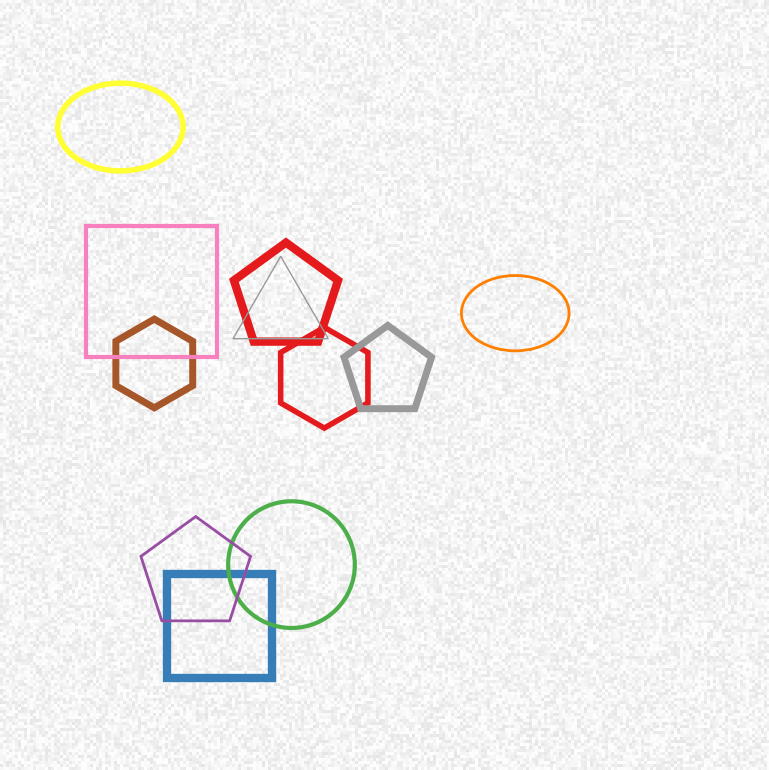[{"shape": "hexagon", "thickness": 2, "radius": 0.33, "center": [0.421, 0.509]}, {"shape": "pentagon", "thickness": 3, "radius": 0.36, "center": [0.371, 0.614]}, {"shape": "square", "thickness": 3, "radius": 0.34, "center": [0.285, 0.187]}, {"shape": "circle", "thickness": 1.5, "radius": 0.41, "center": [0.379, 0.267]}, {"shape": "pentagon", "thickness": 1, "radius": 0.37, "center": [0.254, 0.254]}, {"shape": "oval", "thickness": 1, "radius": 0.35, "center": [0.669, 0.593]}, {"shape": "oval", "thickness": 2, "radius": 0.41, "center": [0.156, 0.835]}, {"shape": "hexagon", "thickness": 2.5, "radius": 0.29, "center": [0.2, 0.528]}, {"shape": "square", "thickness": 1.5, "radius": 0.43, "center": [0.196, 0.621]}, {"shape": "pentagon", "thickness": 2.5, "radius": 0.3, "center": [0.504, 0.518]}, {"shape": "triangle", "thickness": 0.5, "radius": 0.36, "center": [0.365, 0.596]}]